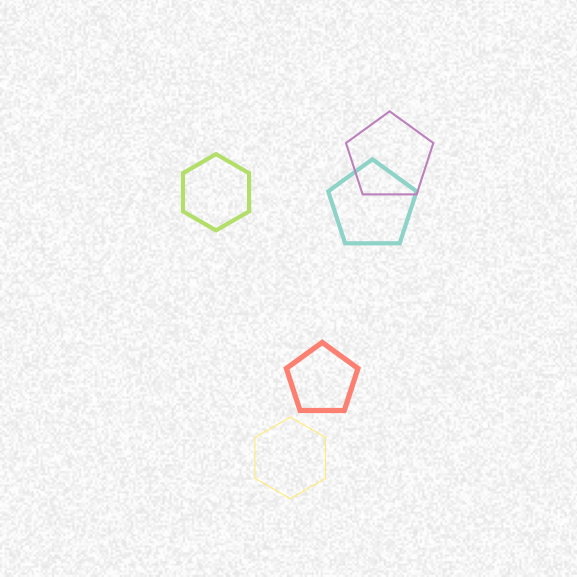[{"shape": "pentagon", "thickness": 2, "radius": 0.4, "center": [0.645, 0.643]}, {"shape": "pentagon", "thickness": 2.5, "radius": 0.33, "center": [0.558, 0.341]}, {"shape": "hexagon", "thickness": 2, "radius": 0.33, "center": [0.374, 0.666]}, {"shape": "pentagon", "thickness": 1, "radius": 0.4, "center": [0.675, 0.727]}, {"shape": "hexagon", "thickness": 0.5, "radius": 0.35, "center": [0.503, 0.206]}]